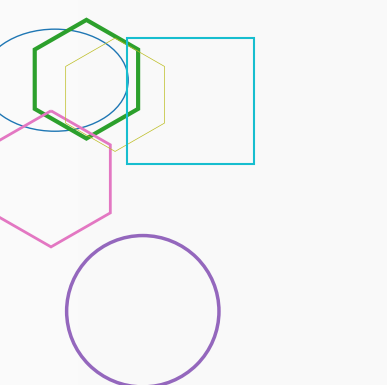[{"shape": "oval", "thickness": 1, "radius": 0.95, "center": [0.141, 0.792]}, {"shape": "hexagon", "thickness": 3, "radius": 0.77, "center": [0.223, 0.794]}, {"shape": "circle", "thickness": 2.5, "radius": 0.98, "center": [0.369, 0.192]}, {"shape": "hexagon", "thickness": 2, "radius": 0.88, "center": [0.132, 0.535]}, {"shape": "hexagon", "thickness": 0.5, "radius": 0.74, "center": [0.297, 0.754]}, {"shape": "square", "thickness": 1.5, "radius": 0.82, "center": [0.492, 0.738]}]